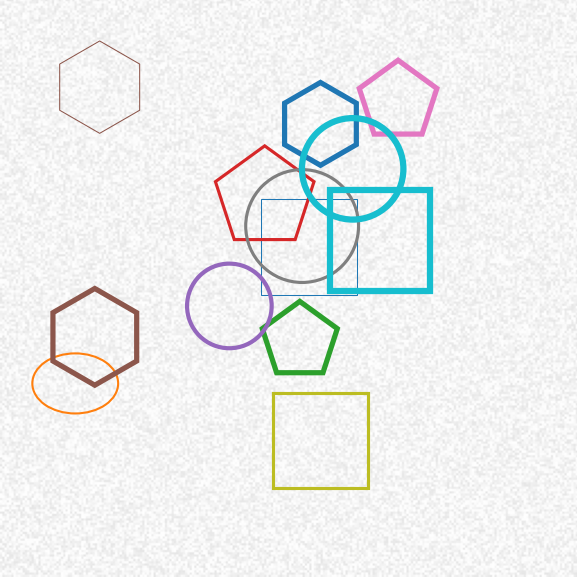[{"shape": "hexagon", "thickness": 2.5, "radius": 0.36, "center": [0.555, 0.785]}, {"shape": "square", "thickness": 0.5, "radius": 0.42, "center": [0.534, 0.572]}, {"shape": "oval", "thickness": 1, "radius": 0.37, "center": [0.13, 0.335]}, {"shape": "pentagon", "thickness": 2.5, "radius": 0.34, "center": [0.519, 0.409]}, {"shape": "pentagon", "thickness": 1.5, "radius": 0.45, "center": [0.458, 0.657]}, {"shape": "circle", "thickness": 2, "radius": 0.37, "center": [0.397, 0.469]}, {"shape": "hexagon", "thickness": 2.5, "radius": 0.42, "center": [0.164, 0.416]}, {"shape": "hexagon", "thickness": 0.5, "radius": 0.4, "center": [0.173, 0.848]}, {"shape": "pentagon", "thickness": 2.5, "radius": 0.35, "center": [0.689, 0.824]}, {"shape": "circle", "thickness": 1.5, "radius": 0.49, "center": [0.523, 0.608]}, {"shape": "square", "thickness": 1.5, "radius": 0.41, "center": [0.555, 0.237]}, {"shape": "square", "thickness": 3, "radius": 0.44, "center": [0.658, 0.582]}, {"shape": "circle", "thickness": 3, "radius": 0.44, "center": [0.611, 0.707]}]